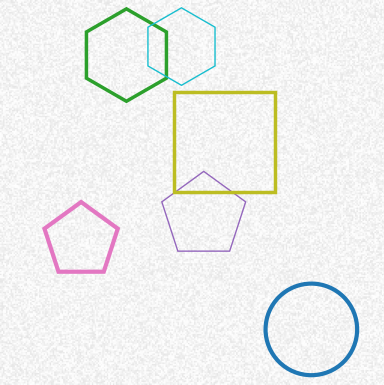[{"shape": "circle", "thickness": 3, "radius": 0.59, "center": [0.809, 0.144]}, {"shape": "hexagon", "thickness": 2.5, "radius": 0.6, "center": [0.328, 0.857]}, {"shape": "pentagon", "thickness": 1, "radius": 0.57, "center": [0.529, 0.44]}, {"shape": "pentagon", "thickness": 3, "radius": 0.5, "center": [0.211, 0.375]}, {"shape": "square", "thickness": 2.5, "radius": 0.66, "center": [0.584, 0.631]}, {"shape": "hexagon", "thickness": 1, "radius": 0.5, "center": [0.471, 0.879]}]